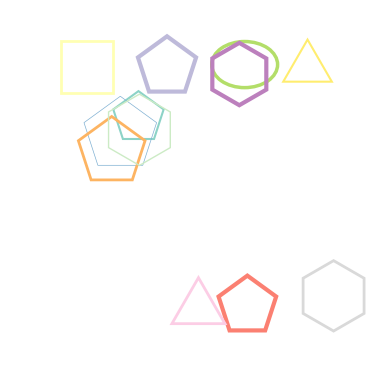[{"shape": "pentagon", "thickness": 1.5, "radius": 0.34, "center": [0.36, 0.695]}, {"shape": "square", "thickness": 2, "radius": 0.34, "center": [0.226, 0.826]}, {"shape": "pentagon", "thickness": 3, "radius": 0.4, "center": [0.434, 0.826]}, {"shape": "pentagon", "thickness": 3, "radius": 0.39, "center": [0.642, 0.205]}, {"shape": "pentagon", "thickness": 0.5, "radius": 0.5, "center": [0.312, 0.651]}, {"shape": "pentagon", "thickness": 2, "radius": 0.46, "center": [0.29, 0.606]}, {"shape": "oval", "thickness": 2.5, "radius": 0.43, "center": [0.636, 0.832]}, {"shape": "triangle", "thickness": 2, "radius": 0.4, "center": [0.515, 0.199]}, {"shape": "hexagon", "thickness": 2, "radius": 0.46, "center": [0.866, 0.232]}, {"shape": "hexagon", "thickness": 3, "radius": 0.4, "center": [0.622, 0.808]}, {"shape": "hexagon", "thickness": 1, "radius": 0.46, "center": [0.362, 0.663]}, {"shape": "triangle", "thickness": 1.5, "radius": 0.36, "center": [0.799, 0.824]}]